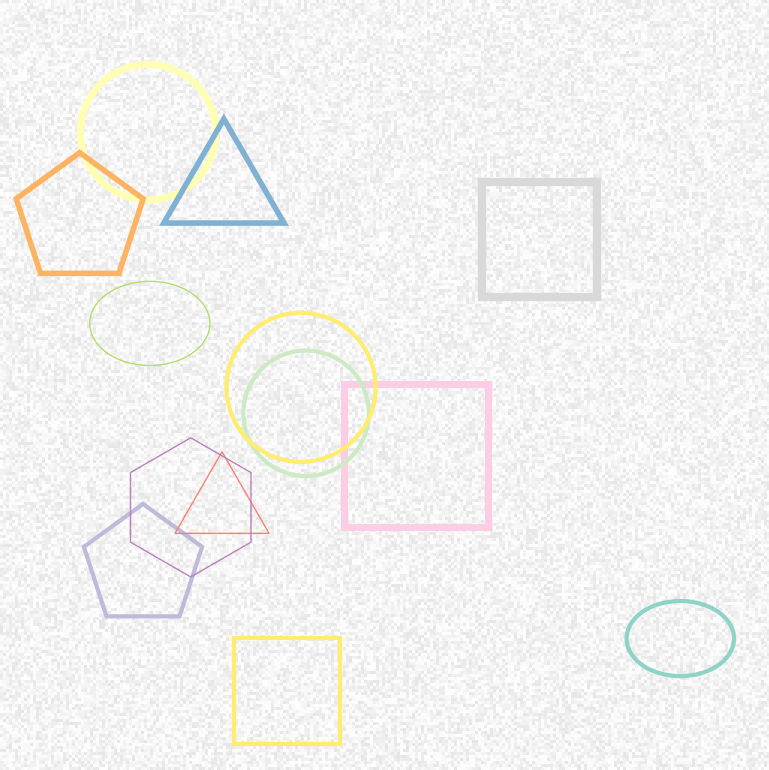[{"shape": "oval", "thickness": 1.5, "radius": 0.35, "center": [0.884, 0.171]}, {"shape": "circle", "thickness": 2.5, "radius": 0.44, "center": [0.192, 0.828]}, {"shape": "pentagon", "thickness": 1.5, "radius": 0.4, "center": [0.186, 0.265]}, {"shape": "triangle", "thickness": 0.5, "radius": 0.35, "center": [0.288, 0.343]}, {"shape": "triangle", "thickness": 2, "radius": 0.45, "center": [0.291, 0.755]}, {"shape": "pentagon", "thickness": 2, "radius": 0.43, "center": [0.103, 0.715]}, {"shape": "oval", "thickness": 0.5, "radius": 0.39, "center": [0.195, 0.58]}, {"shape": "square", "thickness": 2.5, "radius": 0.47, "center": [0.54, 0.409]}, {"shape": "square", "thickness": 3, "radius": 0.37, "center": [0.7, 0.689]}, {"shape": "hexagon", "thickness": 0.5, "radius": 0.45, "center": [0.248, 0.341]}, {"shape": "circle", "thickness": 1.5, "radius": 0.41, "center": [0.397, 0.463]}, {"shape": "square", "thickness": 1.5, "radius": 0.35, "center": [0.373, 0.102]}, {"shape": "circle", "thickness": 1.5, "radius": 0.48, "center": [0.391, 0.497]}]